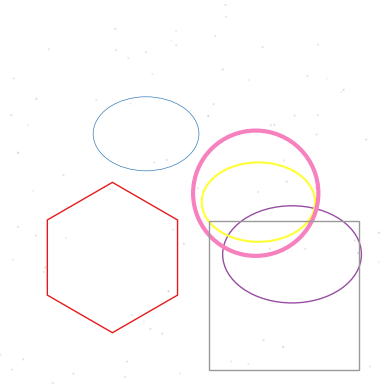[{"shape": "hexagon", "thickness": 1, "radius": 0.98, "center": [0.292, 0.331]}, {"shape": "oval", "thickness": 0.5, "radius": 0.69, "center": [0.379, 0.652]}, {"shape": "oval", "thickness": 1, "radius": 0.9, "center": [0.759, 0.339]}, {"shape": "oval", "thickness": 1.5, "radius": 0.74, "center": [0.671, 0.475]}, {"shape": "circle", "thickness": 3, "radius": 0.81, "center": [0.664, 0.498]}, {"shape": "square", "thickness": 1, "radius": 0.97, "center": [0.737, 0.232]}]